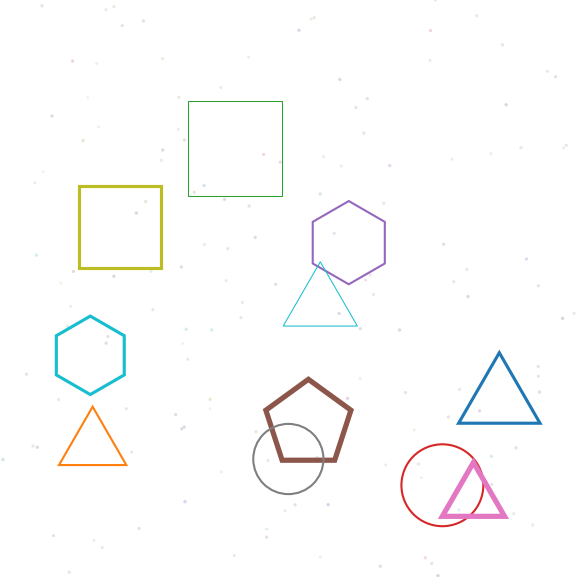[{"shape": "triangle", "thickness": 1.5, "radius": 0.41, "center": [0.865, 0.307]}, {"shape": "triangle", "thickness": 1, "radius": 0.34, "center": [0.16, 0.228]}, {"shape": "square", "thickness": 0.5, "radius": 0.41, "center": [0.407, 0.741]}, {"shape": "circle", "thickness": 1, "radius": 0.35, "center": [0.766, 0.159]}, {"shape": "hexagon", "thickness": 1, "radius": 0.36, "center": [0.604, 0.579]}, {"shape": "pentagon", "thickness": 2.5, "radius": 0.39, "center": [0.534, 0.265]}, {"shape": "triangle", "thickness": 2.5, "radius": 0.31, "center": [0.82, 0.136]}, {"shape": "circle", "thickness": 1, "radius": 0.3, "center": [0.499, 0.204]}, {"shape": "square", "thickness": 1.5, "radius": 0.36, "center": [0.208, 0.606]}, {"shape": "hexagon", "thickness": 1.5, "radius": 0.34, "center": [0.156, 0.384]}, {"shape": "triangle", "thickness": 0.5, "radius": 0.37, "center": [0.555, 0.472]}]